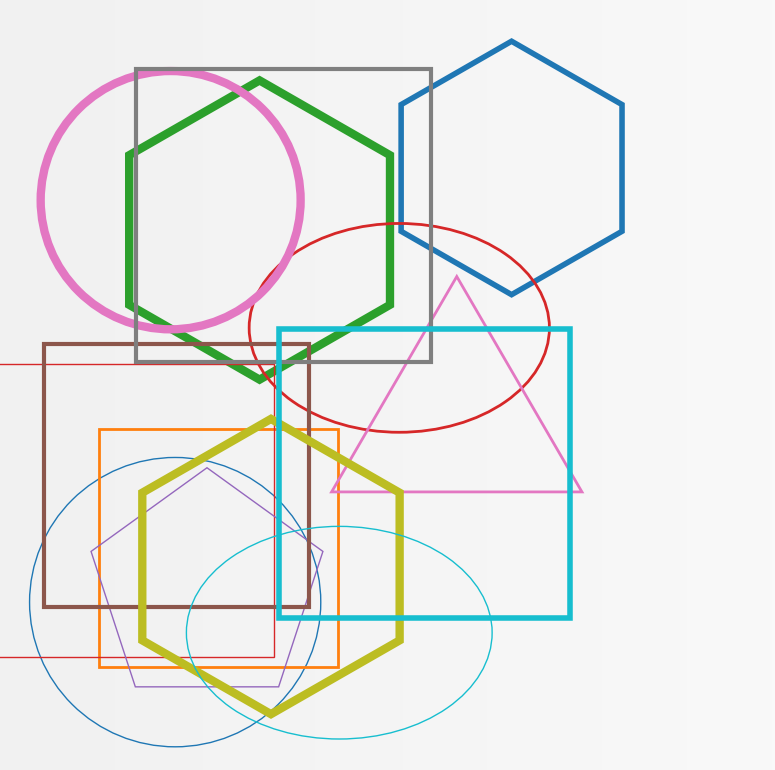[{"shape": "hexagon", "thickness": 2, "radius": 0.82, "center": [0.66, 0.782]}, {"shape": "circle", "thickness": 0.5, "radius": 0.94, "center": [0.226, 0.218]}, {"shape": "square", "thickness": 1, "radius": 0.77, "center": [0.282, 0.288]}, {"shape": "hexagon", "thickness": 3, "radius": 0.97, "center": [0.335, 0.701]}, {"shape": "square", "thickness": 0.5, "radius": 0.95, "center": [0.163, 0.337]}, {"shape": "oval", "thickness": 1, "radius": 0.97, "center": [0.515, 0.574]}, {"shape": "pentagon", "thickness": 0.5, "radius": 0.79, "center": [0.267, 0.235]}, {"shape": "square", "thickness": 1.5, "radius": 0.85, "center": [0.228, 0.383]}, {"shape": "triangle", "thickness": 1, "radius": 0.93, "center": [0.589, 0.454]}, {"shape": "circle", "thickness": 3, "radius": 0.84, "center": [0.22, 0.74]}, {"shape": "square", "thickness": 1.5, "radius": 0.95, "center": [0.366, 0.72]}, {"shape": "hexagon", "thickness": 3, "radius": 0.96, "center": [0.35, 0.264]}, {"shape": "oval", "thickness": 0.5, "radius": 0.99, "center": [0.438, 0.178]}, {"shape": "square", "thickness": 2, "radius": 0.94, "center": [0.548, 0.385]}]